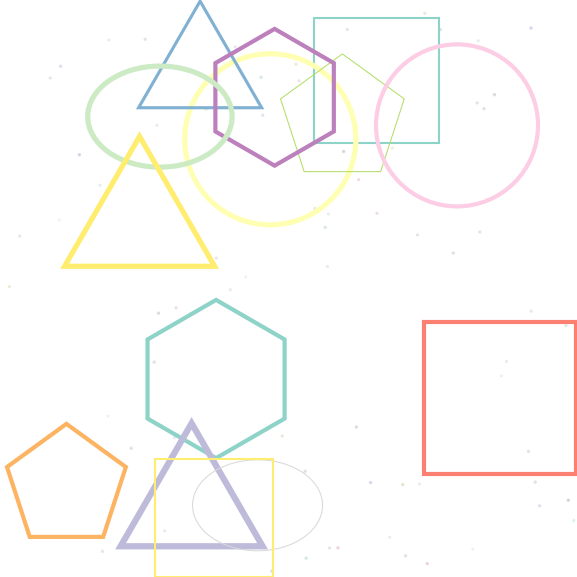[{"shape": "hexagon", "thickness": 2, "radius": 0.69, "center": [0.374, 0.343]}, {"shape": "square", "thickness": 1, "radius": 0.54, "center": [0.652, 0.86]}, {"shape": "circle", "thickness": 2.5, "radius": 0.74, "center": [0.468, 0.758]}, {"shape": "triangle", "thickness": 3, "radius": 0.71, "center": [0.332, 0.124]}, {"shape": "square", "thickness": 2, "radius": 0.66, "center": [0.866, 0.31]}, {"shape": "triangle", "thickness": 1.5, "radius": 0.62, "center": [0.347, 0.874]}, {"shape": "pentagon", "thickness": 2, "radius": 0.54, "center": [0.115, 0.157]}, {"shape": "pentagon", "thickness": 0.5, "radius": 0.56, "center": [0.593, 0.793]}, {"shape": "circle", "thickness": 2, "radius": 0.7, "center": [0.791, 0.782]}, {"shape": "oval", "thickness": 0.5, "radius": 0.56, "center": [0.446, 0.124]}, {"shape": "hexagon", "thickness": 2, "radius": 0.59, "center": [0.476, 0.831]}, {"shape": "oval", "thickness": 2.5, "radius": 0.63, "center": [0.277, 0.797]}, {"shape": "square", "thickness": 1, "radius": 0.51, "center": [0.371, 0.102]}, {"shape": "triangle", "thickness": 2.5, "radius": 0.75, "center": [0.242, 0.613]}]